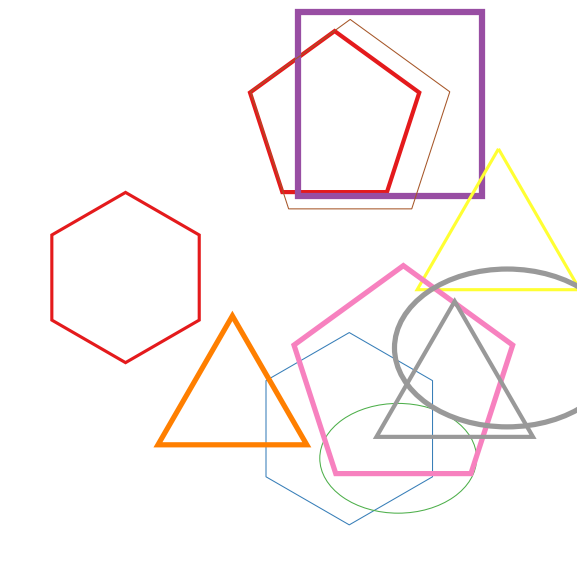[{"shape": "pentagon", "thickness": 2, "radius": 0.77, "center": [0.579, 0.791]}, {"shape": "hexagon", "thickness": 1.5, "radius": 0.74, "center": [0.217, 0.519]}, {"shape": "hexagon", "thickness": 0.5, "radius": 0.83, "center": [0.605, 0.257]}, {"shape": "oval", "thickness": 0.5, "radius": 0.68, "center": [0.689, 0.206]}, {"shape": "square", "thickness": 3, "radius": 0.79, "center": [0.676, 0.819]}, {"shape": "triangle", "thickness": 2.5, "radius": 0.74, "center": [0.402, 0.303]}, {"shape": "triangle", "thickness": 1.5, "radius": 0.81, "center": [0.863, 0.579]}, {"shape": "pentagon", "thickness": 0.5, "radius": 0.91, "center": [0.606, 0.784]}, {"shape": "pentagon", "thickness": 2.5, "radius": 1.0, "center": [0.698, 0.34]}, {"shape": "triangle", "thickness": 2, "radius": 0.78, "center": [0.787, 0.321]}, {"shape": "oval", "thickness": 2.5, "radius": 0.98, "center": [0.878, 0.397]}]